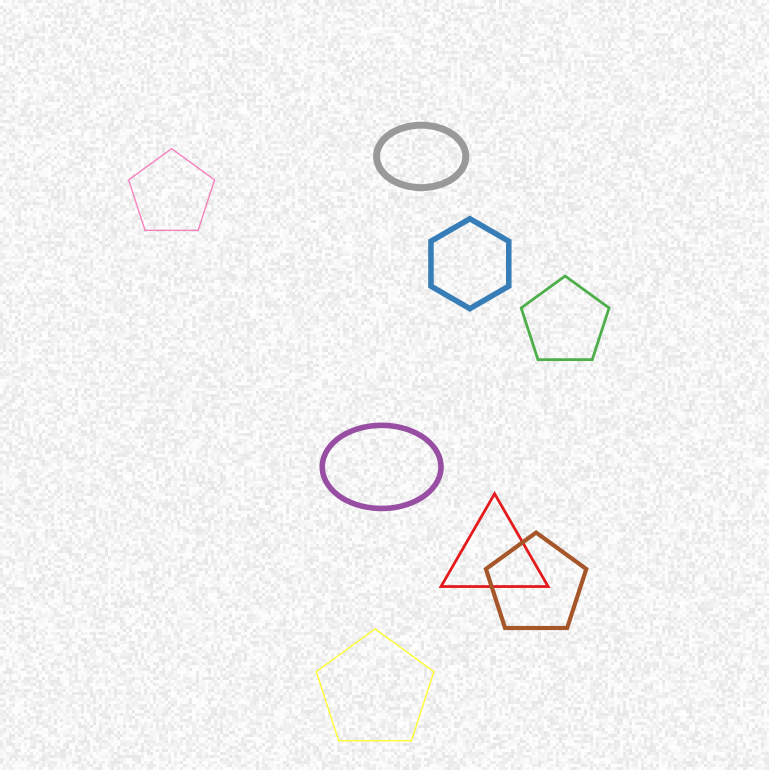[{"shape": "triangle", "thickness": 1, "radius": 0.4, "center": [0.642, 0.278]}, {"shape": "hexagon", "thickness": 2, "radius": 0.29, "center": [0.61, 0.658]}, {"shape": "pentagon", "thickness": 1, "radius": 0.3, "center": [0.734, 0.582]}, {"shape": "oval", "thickness": 2, "radius": 0.39, "center": [0.496, 0.394]}, {"shape": "pentagon", "thickness": 0.5, "radius": 0.4, "center": [0.487, 0.103]}, {"shape": "pentagon", "thickness": 1.5, "radius": 0.34, "center": [0.696, 0.24]}, {"shape": "pentagon", "thickness": 0.5, "radius": 0.29, "center": [0.223, 0.748]}, {"shape": "oval", "thickness": 2.5, "radius": 0.29, "center": [0.547, 0.797]}]